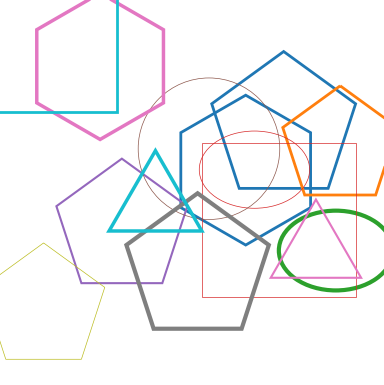[{"shape": "hexagon", "thickness": 2, "radius": 0.97, "center": [0.638, 0.558]}, {"shape": "pentagon", "thickness": 2, "radius": 0.98, "center": [0.737, 0.67]}, {"shape": "pentagon", "thickness": 2, "radius": 0.78, "center": [0.884, 0.62]}, {"shape": "oval", "thickness": 3, "radius": 0.74, "center": [0.872, 0.349]}, {"shape": "oval", "thickness": 0.5, "radius": 0.72, "center": [0.661, 0.559]}, {"shape": "square", "thickness": 0.5, "radius": 1.0, "center": [0.725, 0.429]}, {"shape": "pentagon", "thickness": 1.5, "radius": 0.89, "center": [0.317, 0.409]}, {"shape": "circle", "thickness": 0.5, "radius": 0.92, "center": [0.543, 0.614]}, {"shape": "hexagon", "thickness": 2.5, "radius": 0.95, "center": [0.26, 0.828]}, {"shape": "triangle", "thickness": 1.5, "radius": 0.68, "center": [0.821, 0.346]}, {"shape": "pentagon", "thickness": 3, "radius": 0.97, "center": [0.513, 0.303]}, {"shape": "pentagon", "thickness": 0.5, "radius": 0.84, "center": [0.113, 0.202]}, {"shape": "triangle", "thickness": 2.5, "radius": 0.7, "center": [0.404, 0.47]}, {"shape": "square", "thickness": 2, "radius": 0.88, "center": [0.128, 0.885]}]